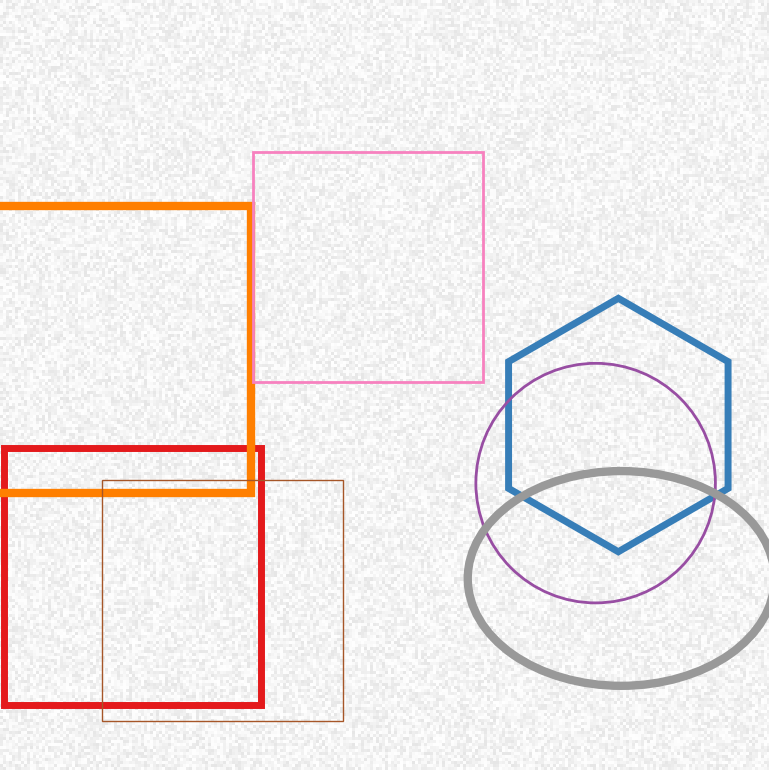[{"shape": "square", "thickness": 2.5, "radius": 0.84, "center": [0.172, 0.251]}, {"shape": "hexagon", "thickness": 2.5, "radius": 0.82, "center": [0.803, 0.448]}, {"shape": "circle", "thickness": 1, "radius": 0.78, "center": [0.774, 0.373]}, {"shape": "square", "thickness": 3, "radius": 0.93, "center": [0.14, 0.546]}, {"shape": "square", "thickness": 0.5, "radius": 0.78, "center": [0.289, 0.221]}, {"shape": "square", "thickness": 1, "radius": 0.75, "center": [0.477, 0.653]}, {"shape": "oval", "thickness": 3, "radius": 1.0, "center": [0.807, 0.249]}]